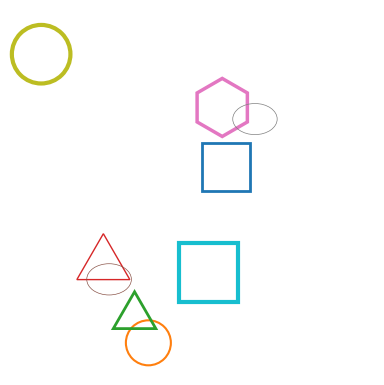[{"shape": "square", "thickness": 2, "radius": 0.31, "center": [0.587, 0.567]}, {"shape": "circle", "thickness": 1.5, "radius": 0.29, "center": [0.385, 0.11]}, {"shape": "triangle", "thickness": 2, "radius": 0.32, "center": [0.35, 0.178]}, {"shape": "triangle", "thickness": 1, "radius": 0.4, "center": [0.268, 0.314]}, {"shape": "oval", "thickness": 0.5, "radius": 0.29, "center": [0.283, 0.274]}, {"shape": "hexagon", "thickness": 2.5, "radius": 0.38, "center": [0.577, 0.721]}, {"shape": "oval", "thickness": 0.5, "radius": 0.29, "center": [0.662, 0.691]}, {"shape": "circle", "thickness": 3, "radius": 0.38, "center": [0.107, 0.859]}, {"shape": "square", "thickness": 3, "radius": 0.38, "center": [0.541, 0.293]}]